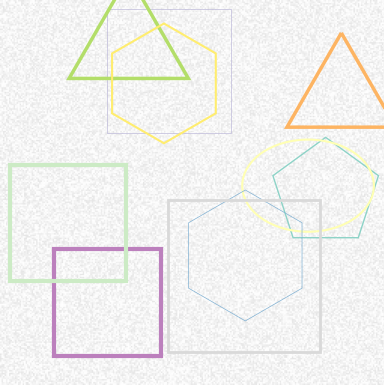[{"shape": "pentagon", "thickness": 1, "radius": 0.72, "center": [0.846, 0.499]}, {"shape": "oval", "thickness": 1.5, "radius": 0.85, "center": [0.8, 0.518]}, {"shape": "square", "thickness": 0.5, "radius": 0.81, "center": [0.439, 0.815]}, {"shape": "hexagon", "thickness": 0.5, "radius": 0.85, "center": [0.637, 0.336]}, {"shape": "triangle", "thickness": 2.5, "radius": 0.82, "center": [0.887, 0.751]}, {"shape": "triangle", "thickness": 2.5, "radius": 0.89, "center": [0.334, 0.886]}, {"shape": "square", "thickness": 2, "radius": 0.98, "center": [0.634, 0.284]}, {"shape": "square", "thickness": 3, "radius": 0.69, "center": [0.28, 0.213]}, {"shape": "square", "thickness": 3, "radius": 0.76, "center": [0.176, 0.42]}, {"shape": "hexagon", "thickness": 1.5, "radius": 0.78, "center": [0.426, 0.783]}]